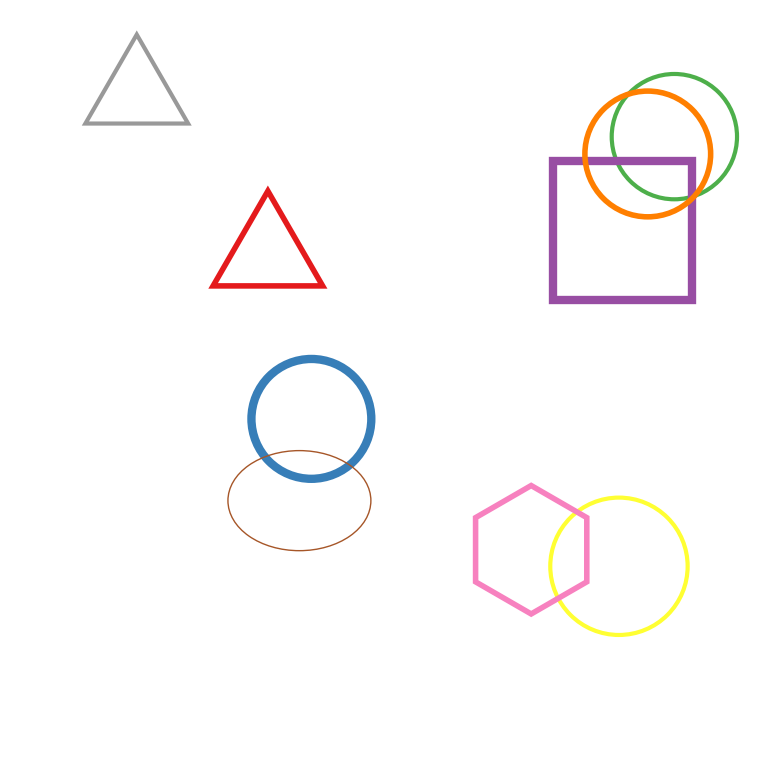[{"shape": "triangle", "thickness": 2, "radius": 0.41, "center": [0.348, 0.67]}, {"shape": "circle", "thickness": 3, "radius": 0.39, "center": [0.404, 0.456]}, {"shape": "circle", "thickness": 1.5, "radius": 0.41, "center": [0.876, 0.823]}, {"shape": "square", "thickness": 3, "radius": 0.45, "center": [0.808, 0.701]}, {"shape": "circle", "thickness": 2, "radius": 0.41, "center": [0.841, 0.8]}, {"shape": "circle", "thickness": 1.5, "radius": 0.45, "center": [0.804, 0.265]}, {"shape": "oval", "thickness": 0.5, "radius": 0.46, "center": [0.389, 0.35]}, {"shape": "hexagon", "thickness": 2, "radius": 0.42, "center": [0.69, 0.286]}, {"shape": "triangle", "thickness": 1.5, "radius": 0.39, "center": [0.178, 0.878]}]